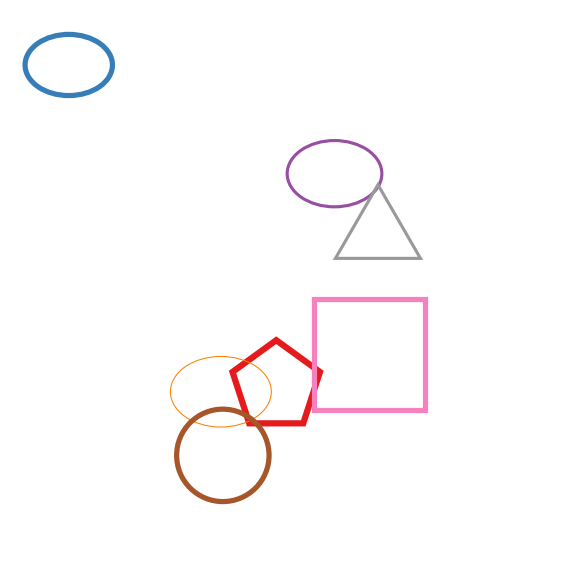[{"shape": "pentagon", "thickness": 3, "radius": 0.4, "center": [0.478, 0.33]}, {"shape": "oval", "thickness": 2.5, "radius": 0.38, "center": [0.119, 0.887]}, {"shape": "oval", "thickness": 1.5, "radius": 0.41, "center": [0.579, 0.698]}, {"shape": "oval", "thickness": 0.5, "radius": 0.44, "center": [0.382, 0.321]}, {"shape": "circle", "thickness": 2.5, "radius": 0.4, "center": [0.386, 0.211]}, {"shape": "square", "thickness": 2.5, "radius": 0.48, "center": [0.64, 0.385]}, {"shape": "triangle", "thickness": 1.5, "radius": 0.42, "center": [0.654, 0.594]}]